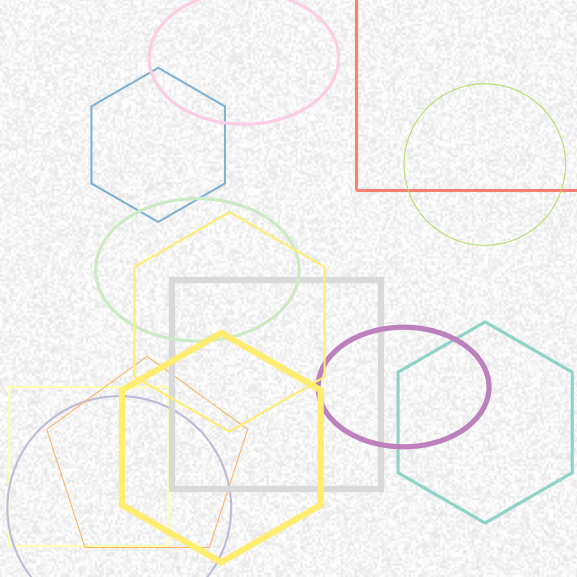[{"shape": "hexagon", "thickness": 1.5, "radius": 0.87, "center": [0.84, 0.268]}, {"shape": "square", "thickness": 1, "radius": 0.69, "center": [0.153, 0.191]}, {"shape": "circle", "thickness": 1, "radius": 0.97, "center": [0.207, 0.119]}, {"shape": "square", "thickness": 1.5, "radius": 0.97, "center": [0.81, 0.864]}, {"shape": "hexagon", "thickness": 1, "radius": 0.67, "center": [0.274, 0.748]}, {"shape": "pentagon", "thickness": 0.5, "radius": 0.92, "center": [0.255, 0.199]}, {"shape": "circle", "thickness": 0.5, "radius": 0.7, "center": [0.839, 0.714]}, {"shape": "oval", "thickness": 1.5, "radius": 0.82, "center": [0.422, 0.899]}, {"shape": "square", "thickness": 3, "radius": 0.9, "center": [0.48, 0.334]}, {"shape": "oval", "thickness": 2.5, "radius": 0.74, "center": [0.699, 0.329]}, {"shape": "oval", "thickness": 1.5, "radius": 0.88, "center": [0.342, 0.532]}, {"shape": "hexagon", "thickness": 3, "radius": 0.99, "center": [0.383, 0.224]}, {"shape": "hexagon", "thickness": 1, "radius": 0.95, "center": [0.397, 0.442]}]